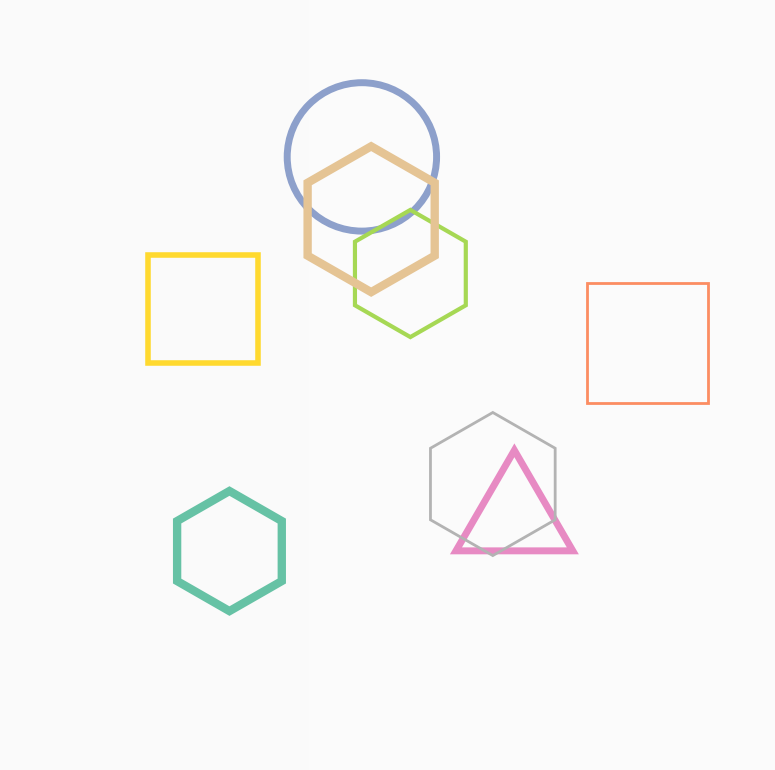[{"shape": "hexagon", "thickness": 3, "radius": 0.39, "center": [0.296, 0.284]}, {"shape": "square", "thickness": 1, "radius": 0.39, "center": [0.836, 0.554]}, {"shape": "circle", "thickness": 2.5, "radius": 0.48, "center": [0.467, 0.796]}, {"shape": "triangle", "thickness": 2.5, "radius": 0.44, "center": [0.664, 0.328]}, {"shape": "hexagon", "thickness": 1.5, "radius": 0.41, "center": [0.53, 0.645]}, {"shape": "square", "thickness": 2, "radius": 0.35, "center": [0.262, 0.599]}, {"shape": "hexagon", "thickness": 3, "radius": 0.47, "center": [0.479, 0.715]}, {"shape": "hexagon", "thickness": 1, "radius": 0.46, "center": [0.636, 0.371]}]